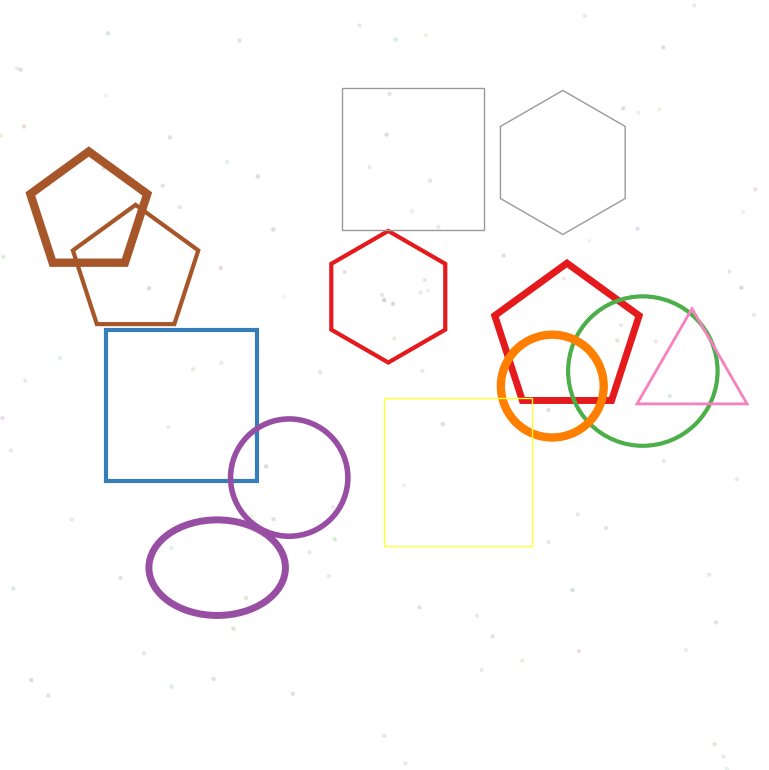[{"shape": "pentagon", "thickness": 2.5, "radius": 0.49, "center": [0.736, 0.56]}, {"shape": "hexagon", "thickness": 1.5, "radius": 0.43, "center": [0.504, 0.615]}, {"shape": "square", "thickness": 1.5, "radius": 0.49, "center": [0.236, 0.473]}, {"shape": "circle", "thickness": 1.5, "radius": 0.49, "center": [0.835, 0.518]}, {"shape": "circle", "thickness": 2, "radius": 0.38, "center": [0.376, 0.38]}, {"shape": "oval", "thickness": 2.5, "radius": 0.44, "center": [0.282, 0.263]}, {"shape": "circle", "thickness": 3, "radius": 0.33, "center": [0.717, 0.499]}, {"shape": "square", "thickness": 0.5, "radius": 0.48, "center": [0.595, 0.387]}, {"shape": "pentagon", "thickness": 3, "radius": 0.4, "center": [0.115, 0.723]}, {"shape": "pentagon", "thickness": 1.5, "radius": 0.43, "center": [0.176, 0.648]}, {"shape": "triangle", "thickness": 1, "radius": 0.41, "center": [0.899, 0.517]}, {"shape": "square", "thickness": 0.5, "radius": 0.46, "center": [0.536, 0.794]}, {"shape": "hexagon", "thickness": 0.5, "radius": 0.47, "center": [0.731, 0.789]}]